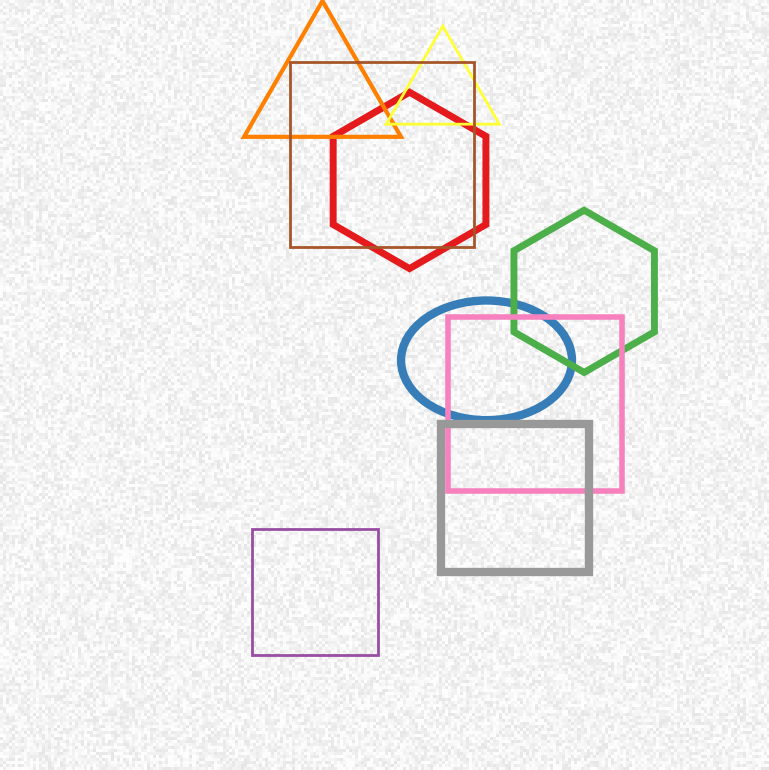[{"shape": "hexagon", "thickness": 2.5, "radius": 0.57, "center": [0.532, 0.766]}, {"shape": "oval", "thickness": 3, "radius": 0.55, "center": [0.632, 0.532]}, {"shape": "hexagon", "thickness": 2.5, "radius": 0.53, "center": [0.759, 0.622]}, {"shape": "square", "thickness": 1, "radius": 0.41, "center": [0.409, 0.231]}, {"shape": "triangle", "thickness": 1.5, "radius": 0.59, "center": [0.419, 0.881]}, {"shape": "triangle", "thickness": 1, "radius": 0.42, "center": [0.575, 0.881]}, {"shape": "square", "thickness": 1, "radius": 0.6, "center": [0.496, 0.799]}, {"shape": "square", "thickness": 2, "radius": 0.56, "center": [0.695, 0.475]}, {"shape": "square", "thickness": 3, "radius": 0.48, "center": [0.669, 0.353]}]